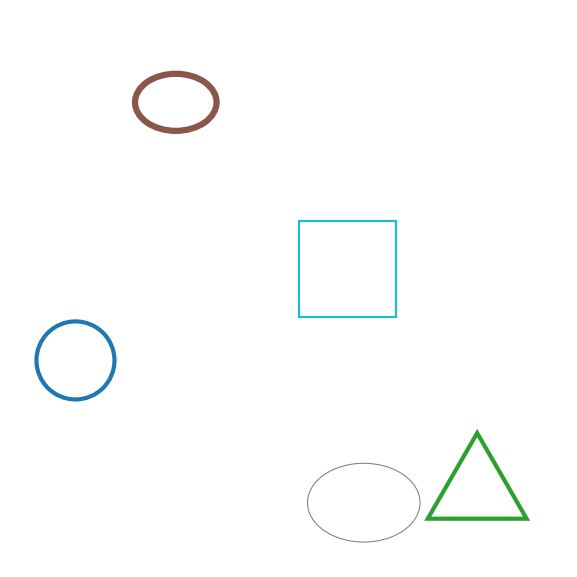[{"shape": "circle", "thickness": 2, "radius": 0.34, "center": [0.131, 0.375]}, {"shape": "triangle", "thickness": 2, "radius": 0.49, "center": [0.826, 0.15]}, {"shape": "oval", "thickness": 3, "radius": 0.35, "center": [0.304, 0.822]}, {"shape": "oval", "thickness": 0.5, "radius": 0.49, "center": [0.63, 0.129]}, {"shape": "square", "thickness": 1, "radius": 0.42, "center": [0.602, 0.533]}]